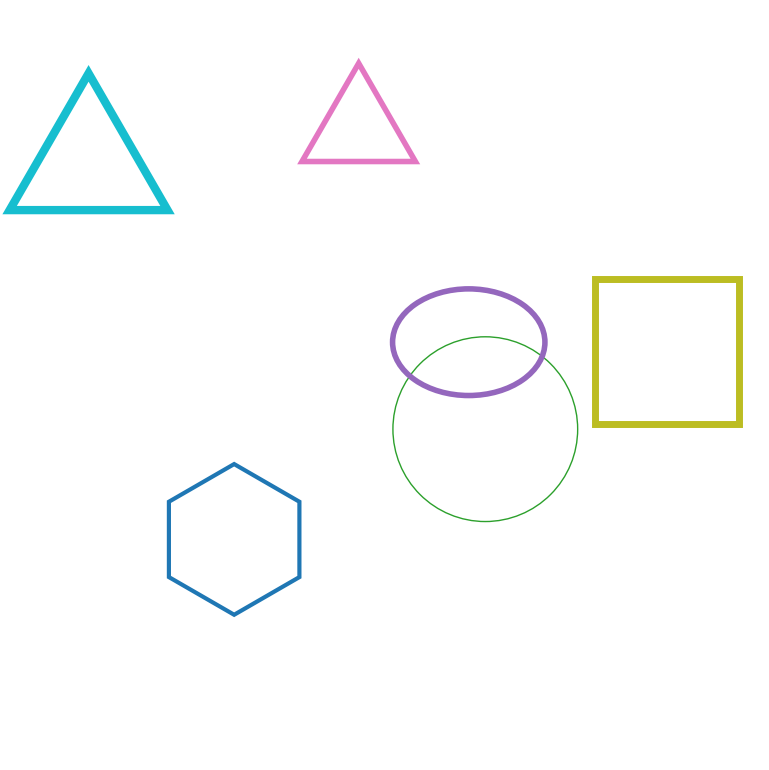[{"shape": "hexagon", "thickness": 1.5, "radius": 0.49, "center": [0.304, 0.299]}, {"shape": "circle", "thickness": 0.5, "radius": 0.6, "center": [0.63, 0.443]}, {"shape": "oval", "thickness": 2, "radius": 0.49, "center": [0.609, 0.556]}, {"shape": "triangle", "thickness": 2, "radius": 0.43, "center": [0.466, 0.833]}, {"shape": "square", "thickness": 2.5, "radius": 0.47, "center": [0.866, 0.544]}, {"shape": "triangle", "thickness": 3, "radius": 0.59, "center": [0.115, 0.786]}]